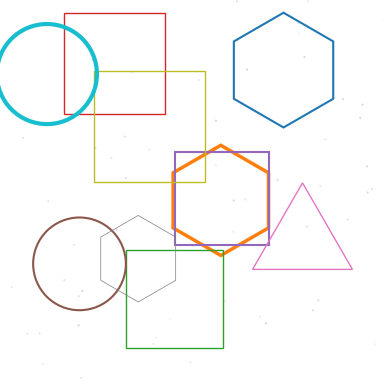[{"shape": "hexagon", "thickness": 1.5, "radius": 0.75, "center": [0.736, 0.818]}, {"shape": "hexagon", "thickness": 2.5, "radius": 0.72, "center": [0.574, 0.48]}, {"shape": "square", "thickness": 1, "radius": 0.63, "center": [0.453, 0.224]}, {"shape": "square", "thickness": 1, "radius": 0.65, "center": [0.297, 0.834]}, {"shape": "square", "thickness": 1.5, "radius": 0.61, "center": [0.577, 0.485]}, {"shape": "circle", "thickness": 1.5, "radius": 0.6, "center": [0.207, 0.315]}, {"shape": "triangle", "thickness": 1, "radius": 0.75, "center": [0.786, 0.375]}, {"shape": "hexagon", "thickness": 0.5, "radius": 0.56, "center": [0.359, 0.328]}, {"shape": "square", "thickness": 1, "radius": 0.72, "center": [0.389, 0.672]}, {"shape": "circle", "thickness": 3, "radius": 0.65, "center": [0.122, 0.808]}]